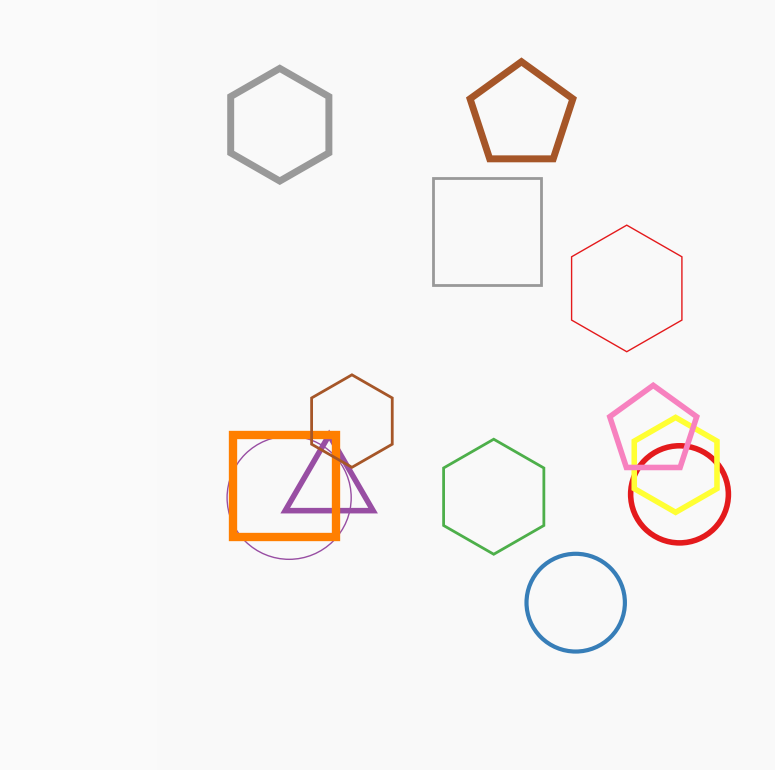[{"shape": "circle", "thickness": 2, "radius": 0.32, "center": [0.877, 0.358]}, {"shape": "hexagon", "thickness": 0.5, "radius": 0.41, "center": [0.809, 0.625]}, {"shape": "circle", "thickness": 1.5, "radius": 0.32, "center": [0.743, 0.217]}, {"shape": "hexagon", "thickness": 1, "radius": 0.37, "center": [0.637, 0.355]}, {"shape": "triangle", "thickness": 2, "radius": 0.33, "center": [0.425, 0.37]}, {"shape": "circle", "thickness": 0.5, "radius": 0.4, "center": [0.373, 0.354]}, {"shape": "square", "thickness": 3, "radius": 0.33, "center": [0.367, 0.369]}, {"shape": "hexagon", "thickness": 2, "radius": 0.31, "center": [0.872, 0.396]}, {"shape": "hexagon", "thickness": 1, "radius": 0.3, "center": [0.454, 0.453]}, {"shape": "pentagon", "thickness": 2.5, "radius": 0.35, "center": [0.673, 0.85]}, {"shape": "pentagon", "thickness": 2, "radius": 0.29, "center": [0.843, 0.441]}, {"shape": "hexagon", "thickness": 2.5, "radius": 0.37, "center": [0.361, 0.838]}, {"shape": "square", "thickness": 1, "radius": 0.35, "center": [0.628, 0.699]}]